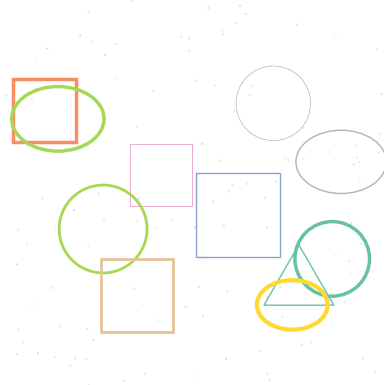[{"shape": "circle", "thickness": 2.5, "radius": 0.48, "center": [0.863, 0.328]}, {"shape": "triangle", "thickness": 1, "radius": 0.52, "center": [0.776, 0.26]}, {"shape": "square", "thickness": 2.5, "radius": 0.41, "center": [0.115, 0.712]}, {"shape": "square", "thickness": 1, "radius": 0.55, "center": [0.619, 0.442]}, {"shape": "square", "thickness": 0.5, "radius": 0.4, "center": [0.419, 0.546]}, {"shape": "oval", "thickness": 2.5, "radius": 0.6, "center": [0.15, 0.691]}, {"shape": "circle", "thickness": 2, "radius": 0.57, "center": [0.268, 0.405]}, {"shape": "oval", "thickness": 3, "radius": 0.46, "center": [0.759, 0.208]}, {"shape": "square", "thickness": 2, "radius": 0.47, "center": [0.356, 0.233]}, {"shape": "circle", "thickness": 0.5, "radius": 0.48, "center": [0.71, 0.732]}, {"shape": "oval", "thickness": 1, "radius": 0.59, "center": [0.886, 0.58]}]